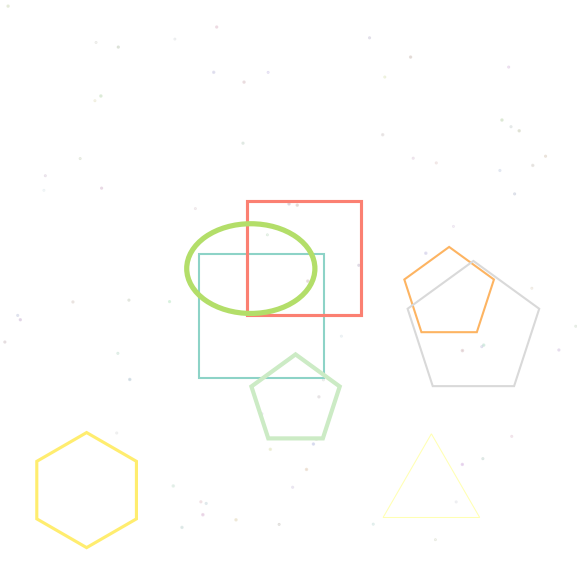[{"shape": "square", "thickness": 1, "radius": 0.54, "center": [0.453, 0.452]}, {"shape": "triangle", "thickness": 0.5, "radius": 0.48, "center": [0.747, 0.151]}, {"shape": "square", "thickness": 1.5, "radius": 0.49, "center": [0.526, 0.553]}, {"shape": "pentagon", "thickness": 1, "radius": 0.41, "center": [0.778, 0.49]}, {"shape": "oval", "thickness": 2.5, "radius": 0.55, "center": [0.434, 0.534]}, {"shape": "pentagon", "thickness": 1, "radius": 0.6, "center": [0.82, 0.427]}, {"shape": "pentagon", "thickness": 2, "radius": 0.4, "center": [0.512, 0.305]}, {"shape": "hexagon", "thickness": 1.5, "radius": 0.5, "center": [0.15, 0.15]}]